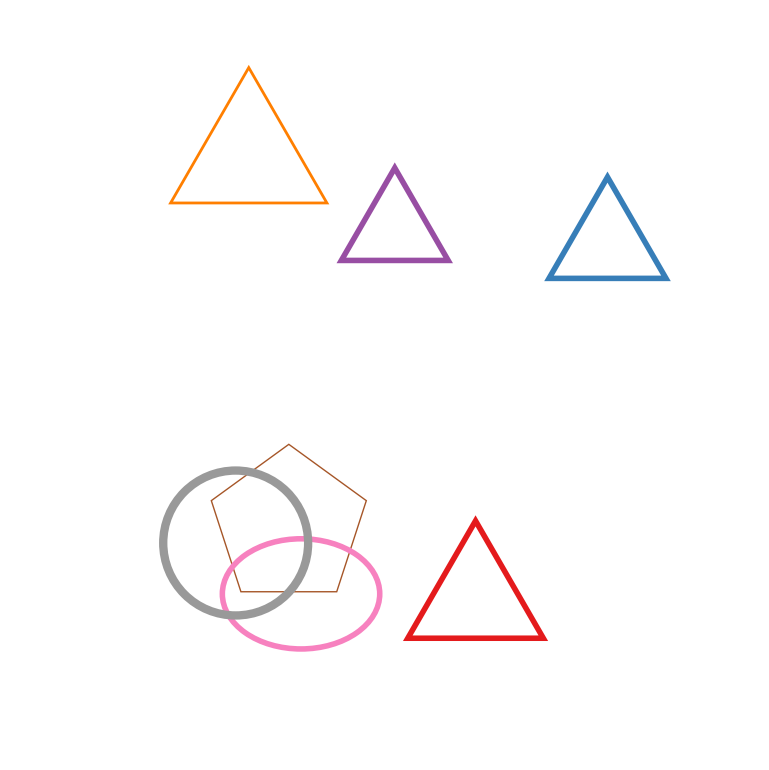[{"shape": "triangle", "thickness": 2, "radius": 0.51, "center": [0.618, 0.222]}, {"shape": "triangle", "thickness": 2, "radius": 0.44, "center": [0.789, 0.682]}, {"shape": "triangle", "thickness": 2, "radius": 0.4, "center": [0.513, 0.702]}, {"shape": "triangle", "thickness": 1, "radius": 0.59, "center": [0.323, 0.795]}, {"shape": "pentagon", "thickness": 0.5, "radius": 0.53, "center": [0.375, 0.317]}, {"shape": "oval", "thickness": 2, "radius": 0.51, "center": [0.391, 0.229]}, {"shape": "circle", "thickness": 3, "radius": 0.47, "center": [0.306, 0.295]}]